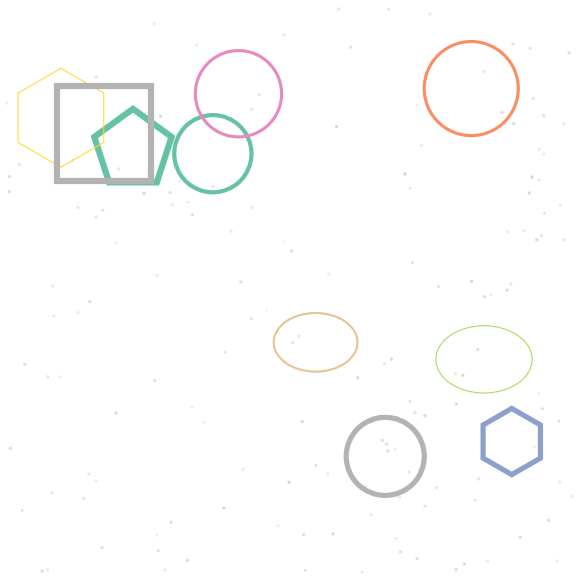[{"shape": "pentagon", "thickness": 3, "radius": 0.35, "center": [0.23, 0.74]}, {"shape": "circle", "thickness": 2, "radius": 0.33, "center": [0.369, 0.733]}, {"shape": "circle", "thickness": 1.5, "radius": 0.41, "center": [0.816, 0.846]}, {"shape": "hexagon", "thickness": 2.5, "radius": 0.29, "center": [0.886, 0.235]}, {"shape": "circle", "thickness": 1.5, "radius": 0.37, "center": [0.413, 0.837]}, {"shape": "oval", "thickness": 0.5, "radius": 0.42, "center": [0.838, 0.377]}, {"shape": "hexagon", "thickness": 0.5, "radius": 0.43, "center": [0.106, 0.795]}, {"shape": "oval", "thickness": 1, "radius": 0.36, "center": [0.546, 0.406]}, {"shape": "square", "thickness": 3, "radius": 0.41, "center": [0.18, 0.768]}, {"shape": "circle", "thickness": 2.5, "radius": 0.34, "center": [0.667, 0.209]}]